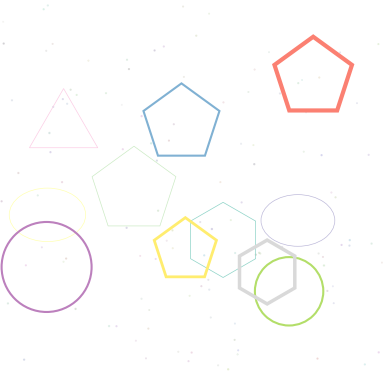[{"shape": "hexagon", "thickness": 0.5, "radius": 0.49, "center": [0.579, 0.377]}, {"shape": "oval", "thickness": 0.5, "radius": 0.5, "center": [0.123, 0.442]}, {"shape": "oval", "thickness": 0.5, "radius": 0.48, "center": [0.774, 0.427]}, {"shape": "pentagon", "thickness": 3, "radius": 0.53, "center": [0.814, 0.799]}, {"shape": "pentagon", "thickness": 1.5, "radius": 0.52, "center": [0.471, 0.68]}, {"shape": "circle", "thickness": 1.5, "radius": 0.44, "center": [0.751, 0.243]}, {"shape": "triangle", "thickness": 0.5, "radius": 0.51, "center": [0.165, 0.668]}, {"shape": "hexagon", "thickness": 2.5, "radius": 0.41, "center": [0.694, 0.294]}, {"shape": "circle", "thickness": 1.5, "radius": 0.58, "center": [0.121, 0.307]}, {"shape": "pentagon", "thickness": 0.5, "radius": 0.57, "center": [0.348, 0.506]}, {"shape": "pentagon", "thickness": 2, "radius": 0.42, "center": [0.481, 0.35]}]